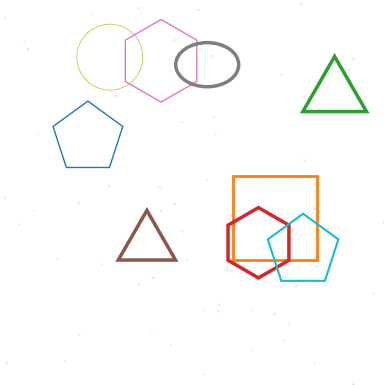[{"shape": "pentagon", "thickness": 1, "radius": 0.48, "center": [0.228, 0.642]}, {"shape": "square", "thickness": 2, "radius": 0.55, "center": [0.715, 0.433]}, {"shape": "triangle", "thickness": 2.5, "radius": 0.48, "center": [0.869, 0.758]}, {"shape": "hexagon", "thickness": 2.5, "radius": 0.46, "center": [0.671, 0.369]}, {"shape": "triangle", "thickness": 2.5, "radius": 0.43, "center": [0.382, 0.367]}, {"shape": "hexagon", "thickness": 1, "radius": 0.54, "center": [0.418, 0.842]}, {"shape": "oval", "thickness": 2.5, "radius": 0.41, "center": [0.538, 0.832]}, {"shape": "circle", "thickness": 0.5, "radius": 0.43, "center": [0.285, 0.852]}, {"shape": "pentagon", "thickness": 1.5, "radius": 0.48, "center": [0.787, 0.348]}]